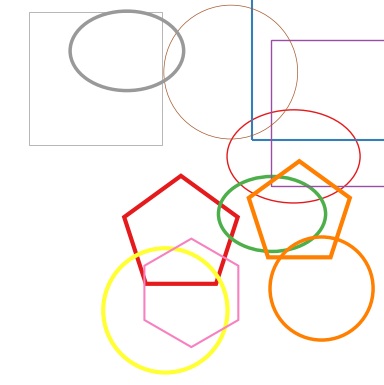[{"shape": "oval", "thickness": 1, "radius": 0.86, "center": [0.763, 0.594]}, {"shape": "pentagon", "thickness": 3, "radius": 0.78, "center": [0.47, 0.388]}, {"shape": "square", "thickness": 1.5, "radius": 0.97, "center": [0.847, 0.831]}, {"shape": "oval", "thickness": 2.5, "radius": 0.7, "center": [0.707, 0.444]}, {"shape": "square", "thickness": 1, "radius": 0.95, "center": [0.893, 0.706]}, {"shape": "pentagon", "thickness": 3, "radius": 0.69, "center": [0.777, 0.443]}, {"shape": "circle", "thickness": 2.5, "radius": 0.67, "center": [0.835, 0.251]}, {"shape": "circle", "thickness": 3, "radius": 0.81, "center": [0.43, 0.194]}, {"shape": "circle", "thickness": 0.5, "radius": 0.87, "center": [0.599, 0.813]}, {"shape": "hexagon", "thickness": 1.5, "radius": 0.7, "center": [0.497, 0.239]}, {"shape": "square", "thickness": 0.5, "radius": 0.86, "center": [0.248, 0.797]}, {"shape": "oval", "thickness": 2.5, "radius": 0.74, "center": [0.33, 0.868]}]